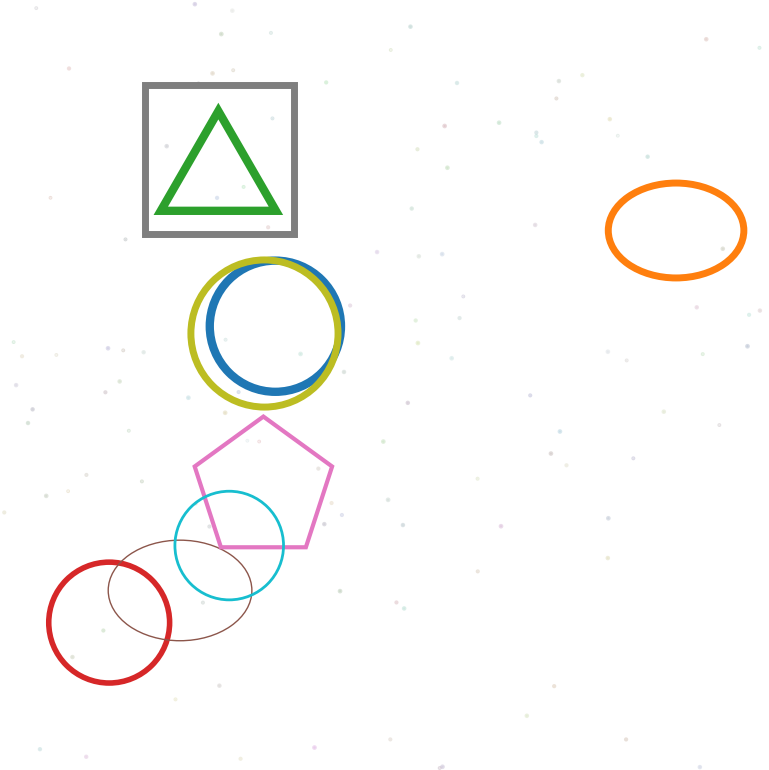[{"shape": "circle", "thickness": 3, "radius": 0.43, "center": [0.358, 0.576]}, {"shape": "oval", "thickness": 2.5, "radius": 0.44, "center": [0.878, 0.701]}, {"shape": "triangle", "thickness": 3, "radius": 0.43, "center": [0.284, 0.769]}, {"shape": "circle", "thickness": 2, "radius": 0.39, "center": [0.142, 0.191]}, {"shape": "oval", "thickness": 0.5, "radius": 0.47, "center": [0.234, 0.233]}, {"shape": "pentagon", "thickness": 1.5, "radius": 0.47, "center": [0.342, 0.365]}, {"shape": "square", "thickness": 2.5, "radius": 0.48, "center": [0.285, 0.793]}, {"shape": "circle", "thickness": 2.5, "radius": 0.48, "center": [0.343, 0.567]}, {"shape": "circle", "thickness": 1, "radius": 0.35, "center": [0.298, 0.291]}]